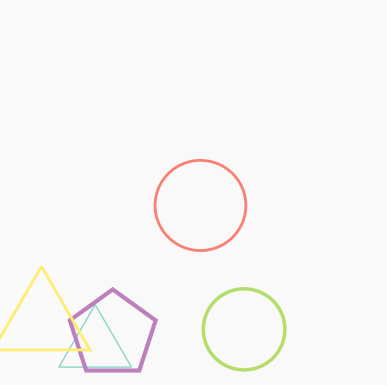[{"shape": "triangle", "thickness": 1, "radius": 0.54, "center": [0.246, 0.101]}, {"shape": "circle", "thickness": 2, "radius": 0.59, "center": [0.517, 0.466]}, {"shape": "circle", "thickness": 2.5, "radius": 0.53, "center": [0.63, 0.145]}, {"shape": "pentagon", "thickness": 3, "radius": 0.58, "center": [0.291, 0.132]}, {"shape": "triangle", "thickness": 2, "radius": 0.72, "center": [0.107, 0.163]}]